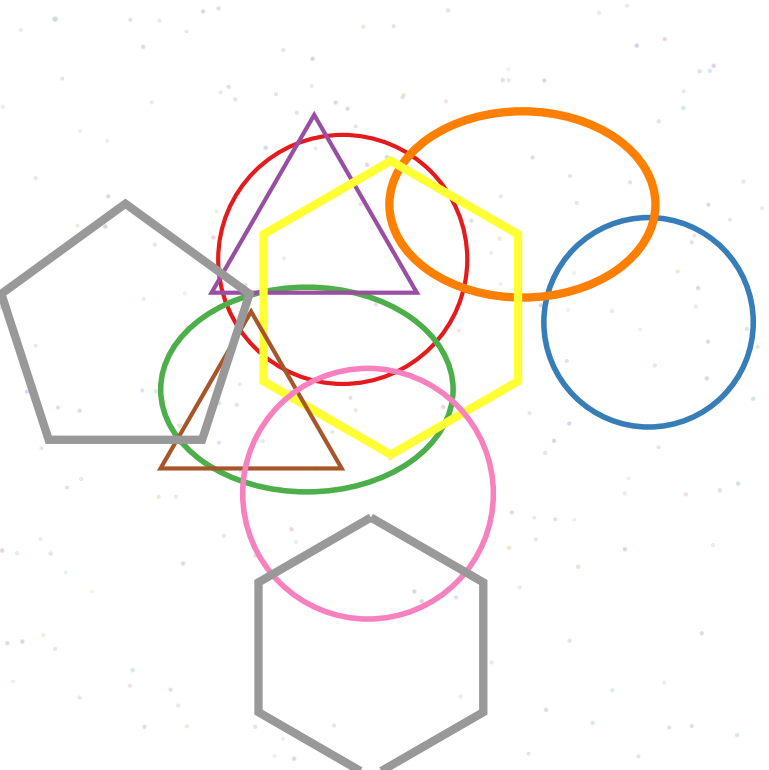[{"shape": "circle", "thickness": 1.5, "radius": 0.81, "center": [0.445, 0.663]}, {"shape": "circle", "thickness": 2, "radius": 0.68, "center": [0.842, 0.581]}, {"shape": "oval", "thickness": 2, "radius": 0.95, "center": [0.399, 0.494]}, {"shape": "triangle", "thickness": 1.5, "radius": 0.77, "center": [0.408, 0.697]}, {"shape": "oval", "thickness": 3, "radius": 0.86, "center": [0.678, 0.734]}, {"shape": "hexagon", "thickness": 3, "radius": 0.95, "center": [0.508, 0.6]}, {"shape": "triangle", "thickness": 1.5, "radius": 0.68, "center": [0.326, 0.46]}, {"shape": "circle", "thickness": 2, "radius": 0.81, "center": [0.478, 0.359]}, {"shape": "hexagon", "thickness": 3, "radius": 0.84, "center": [0.482, 0.159]}, {"shape": "pentagon", "thickness": 3, "radius": 0.85, "center": [0.163, 0.566]}]